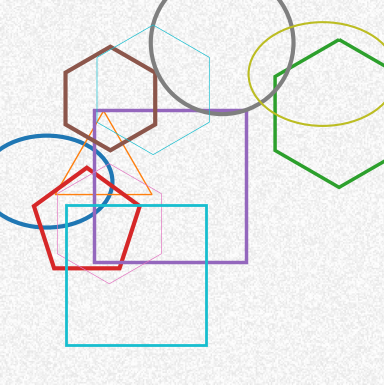[{"shape": "oval", "thickness": 3, "radius": 0.85, "center": [0.122, 0.528]}, {"shape": "triangle", "thickness": 1, "radius": 0.73, "center": [0.269, 0.567]}, {"shape": "hexagon", "thickness": 2.5, "radius": 0.96, "center": [0.881, 0.705]}, {"shape": "pentagon", "thickness": 3, "radius": 0.72, "center": [0.226, 0.42]}, {"shape": "square", "thickness": 2.5, "radius": 0.99, "center": [0.442, 0.516]}, {"shape": "hexagon", "thickness": 3, "radius": 0.67, "center": [0.287, 0.744]}, {"shape": "hexagon", "thickness": 0.5, "radius": 0.78, "center": [0.284, 0.419]}, {"shape": "circle", "thickness": 3, "radius": 0.93, "center": [0.577, 0.889]}, {"shape": "oval", "thickness": 1.5, "radius": 0.96, "center": [0.838, 0.808]}, {"shape": "square", "thickness": 2, "radius": 0.91, "center": [0.353, 0.287]}, {"shape": "hexagon", "thickness": 0.5, "radius": 0.84, "center": [0.398, 0.767]}]